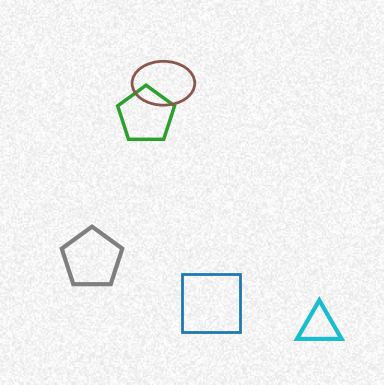[{"shape": "square", "thickness": 2, "radius": 0.37, "center": [0.548, 0.213]}, {"shape": "pentagon", "thickness": 2.5, "radius": 0.39, "center": [0.38, 0.701]}, {"shape": "oval", "thickness": 2, "radius": 0.41, "center": [0.424, 0.784]}, {"shape": "pentagon", "thickness": 3, "radius": 0.41, "center": [0.239, 0.329]}, {"shape": "triangle", "thickness": 3, "radius": 0.33, "center": [0.829, 0.153]}]